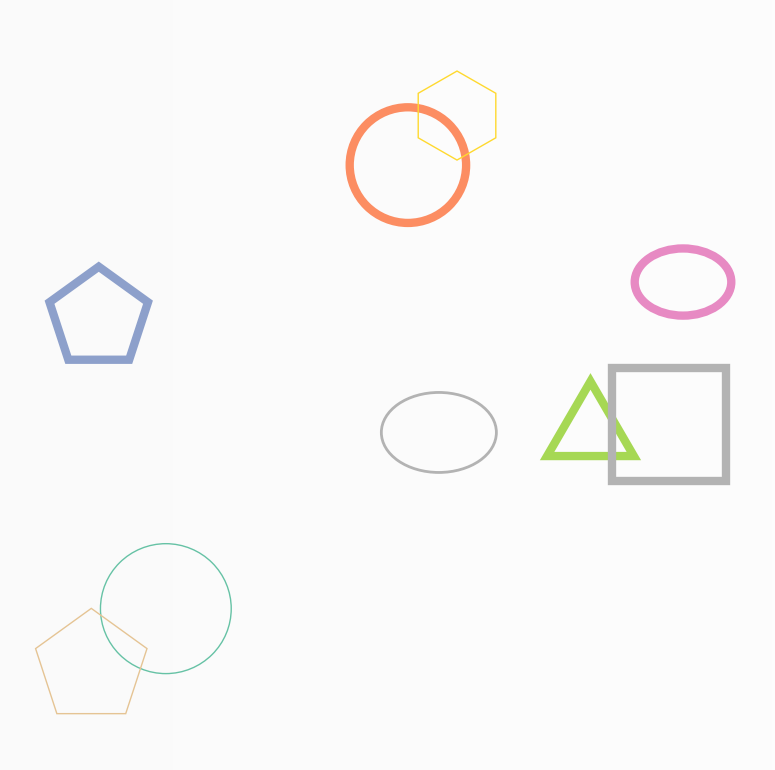[{"shape": "circle", "thickness": 0.5, "radius": 0.42, "center": [0.214, 0.21]}, {"shape": "circle", "thickness": 3, "radius": 0.38, "center": [0.526, 0.786]}, {"shape": "pentagon", "thickness": 3, "radius": 0.33, "center": [0.127, 0.587]}, {"shape": "oval", "thickness": 3, "radius": 0.31, "center": [0.881, 0.634]}, {"shape": "triangle", "thickness": 3, "radius": 0.32, "center": [0.762, 0.44]}, {"shape": "hexagon", "thickness": 0.5, "radius": 0.29, "center": [0.59, 0.85]}, {"shape": "pentagon", "thickness": 0.5, "radius": 0.38, "center": [0.118, 0.134]}, {"shape": "oval", "thickness": 1, "radius": 0.37, "center": [0.566, 0.438]}, {"shape": "square", "thickness": 3, "radius": 0.37, "center": [0.863, 0.449]}]